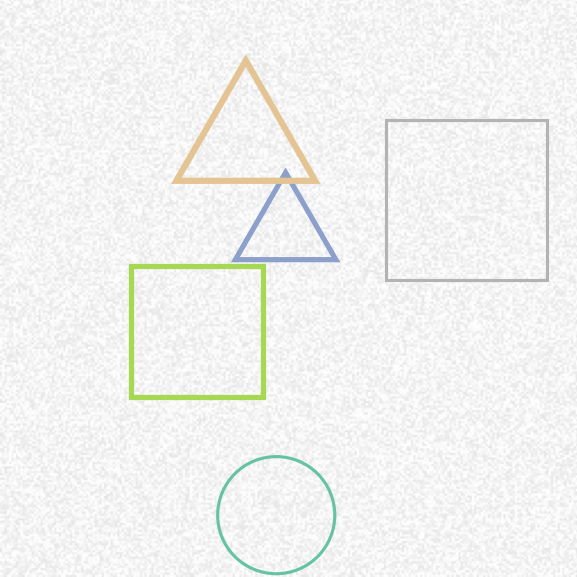[{"shape": "circle", "thickness": 1.5, "radius": 0.51, "center": [0.478, 0.107]}, {"shape": "triangle", "thickness": 2.5, "radius": 0.5, "center": [0.495, 0.6]}, {"shape": "square", "thickness": 2.5, "radius": 0.57, "center": [0.341, 0.425]}, {"shape": "triangle", "thickness": 3, "radius": 0.69, "center": [0.426, 0.755]}, {"shape": "square", "thickness": 1.5, "radius": 0.7, "center": [0.807, 0.653]}]